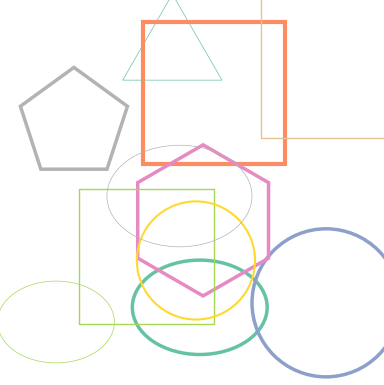[{"shape": "oval", "thickness": 2.5, "radius": 0.88, "center": [0.519, 0.202]}, {"shape": "triangle", "thickness": 0.5, "radius": 0.74, "center": [0.448, 0.866]}, {"shape": "square", "thickness": 3, "radius": 0.92, "center": [0.555, 0.759]}, {"shape": "circle", "thickness": 2.5, "radius": 0.96, "center": [0.847, 0.213]}, {"shape": "hexagon", "thickness": 2.5, "radius": 0.98, "center": [0.528, 0.428]}, {"shape": "square", "thickness": 1, "radius": 0.88, "center": [0.381, 0.334]}, {"shape": "oval", "thickness": 0.5, "radius": 0.76, "center": [0.145, 0.164]}, {"shape": "circle", "thickness": 1.5, "radius": 0.77, "center": [0.509, 0.324]}, {"shape": "square", "thickness": 1, "radius": 0.96, "center": [0.869, 0.833]}, {"shape": "oval", "thickness": 0.5, "radius": 0.94, "center": [0.466, 0.491]}, {"shape": "pentagon", "thickness": 2.5, "radius": 0.73, "center": [0.192, 0.679]}]